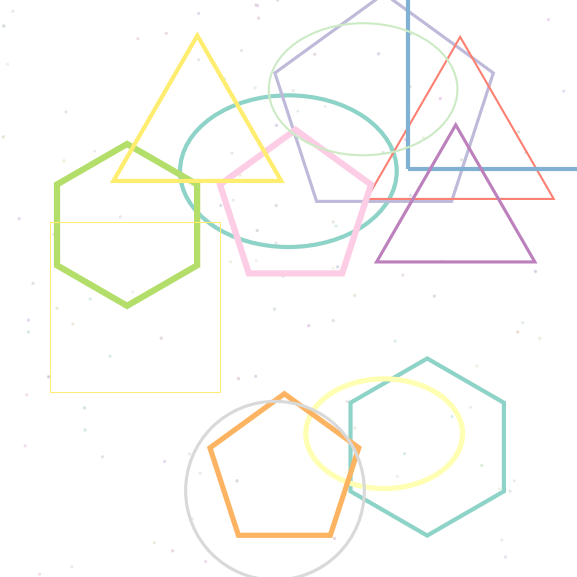[{"shape": "hexagon", "thickness": 2, "radius": 0.77, "center": [0.74, 0.225]}, {"shape": "oval", "thickness": 2, "radius": 0.94, "center": [0.499, 0.703]}, {"shape": "oval", "thickness": 2.5, "radius": 0.68, "center": [0.665, 0.248]}, {"shape": "pentagon", "thickness": 1.5, "radius": 0.99, "center": [0.665, 0.811]}, {"shape": "triangle", "thickness": 1, "radius": 0.94, "center": [0.797, 0.748]}, {"shape": "square", "thickness": 2, "radius": 0.96, "center": [0.899, 0.9]}, {"shape": "pentagon", "thickness": 2.5, "radius": 0.68, "center": [0.492, 0.182]}, {"shape": "hexagon", "thickness": 3, "radius": 0.7, "center": [0.22, 0.61]}, {"shape": "pentagon", "thickness": 3, "radius": 0.69, "center": [0.512, 0.637]}, {"shape": "circle", "thickness": 1.5, "radius": 0.77, "center": [0.476, 0.149]}, {"shape": "triangle", "thickness": 1.5, "radius": 0.79, "center": [0.789, 0.625]}, {"shape": "oval", "thickness": 1, "radius": 0.82, "center": [0.629, 0.845]}, {"shape": "triangle", "thickness": 2, "radius": 0.84, "center": [0.342, 0.77]}, {"shape": "square", "thickness": 0.5, "radius": 0.74, "center": [0.234, 0.468]}]